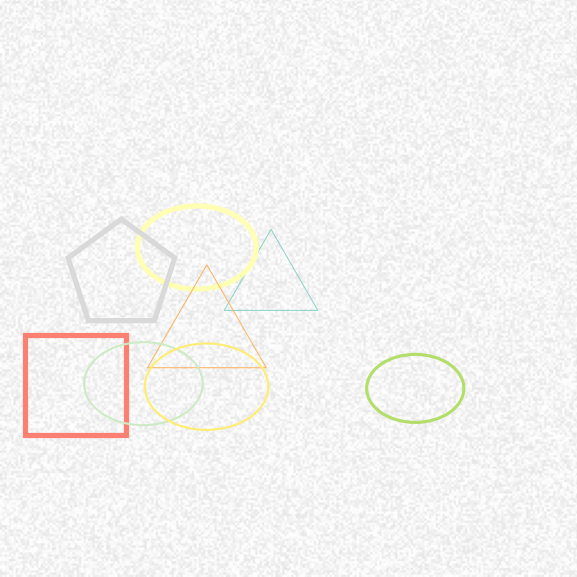[{"shape": "triangle", "thickness": 0.5, "radius": 0.47, "center": [0.469, 0.508]}, {"shape": "oval", "thickness": 2.5, "radius": 0.51, "center": [0.341, 0.571]}, {"shape": "square", "thickness": 2.5, "radius": 0.43, "center": [0.131, 0.333]}, {"shape": "triangle", "thickness": 0.5, "radius": 0.59, "center": [0.358, 0.422]}, {"shape": "oval", "thickness": 1.5, "radius": 0.42, "center": [0.719, 0.327]}, {"shape": "pentagon", "thickness": 2.5, "radius": 0.49, "center": [0.21, 0.522]}, {"shape": "oval", "thickness": 1, "radius": 0.51, "center": [0.248, 0.335]}, {"shape": "oval", "thickness": 1, "radius": 0.53, "center": [0.358, 0.33]}]